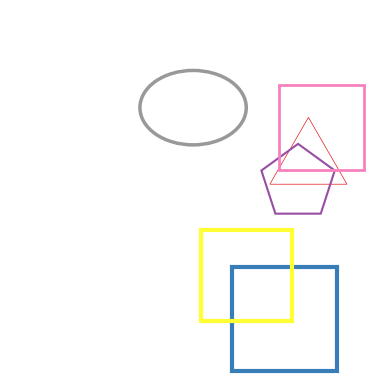[{"shape": "triangle", "thickness": 0.5, "radius": 0.58, "center": [0.801, 0.579]}, {"shape": "square", "thickness": 3, "radius": 0.68, "center": [0.739, 0.172]}, {"shape": "pentagon", "thickness": 1.5, "radius": 0.5, "center": [0.774, 0.526]}, {"shape": "square", "thickness": 3, "radius": 0.59, "center": [0.639, 0.283]}, {"shape": "square", "thickness": 2, "radius": 0.55, "center": [0.835, 0.67]}, {"shape": "oval", "thickness": 2.5, "radius": 0.69, "center": [0.502, 0.72]}]